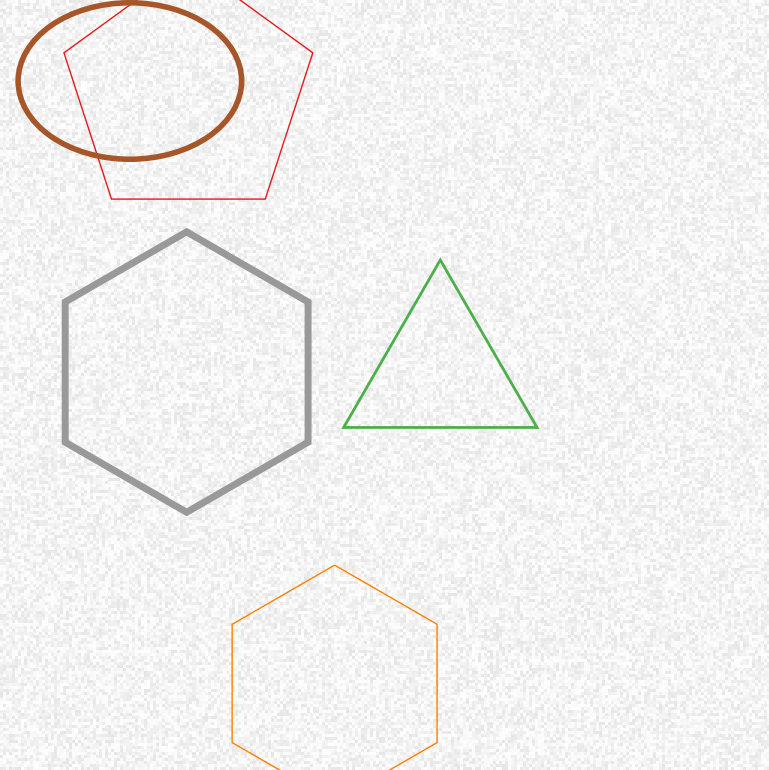[{"shape": "pentagon", "thickness": 0.5, "radius": 0.85, "center": [0.245, 0.879]}, {"shape": "triangle", "thickness": 1, "radius": 0.72, "center": [0.572, 0.517]}, {"shape": "hexagon", "thickness": 0.5, "radius": 0.77, "center": [0.435, 0.112]}, {"shape": "oval", "thickness": 2, "radius": 0.73, "center": [0.169, 0.895]}, {"shape": "hexagon", "thickness": 2.5, "radius": 0.91, "center": [0.242, 0.517]}]